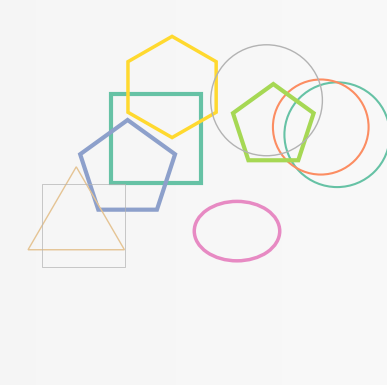[{"shape": "square", "thickness": 3, "radius": 0.58, "center": [0.403, 0.641]}, {"shape": "circle", "thickness": 1.5, "radius": 0.68, "center": [0.87, 0.65]}, {"shape": "circle", "thickness": 1.5, "radius": 0.62, "center": [0.828, 0.67]}, {"shape": "pentagon", "thickness": 3, "radius": 0.64, "center": [0.329, 0.56]}, {"shape": "oval", "thickness": 2.5, "radius": 0.55, "center": [0.612, 0.4]}, {"shape": "pentagon", "thickness": 3, "radius": 0.55, "center": [0.705, 0.672]}, {"shape": "hexagon", "thickness": 2.5, "radius": 0.66, "center": [0.444, 0.774]}, {"shape": "triangle", "thickness": 1, "radius": 0.72, "center": [0.197, 0.423]}, {"shape": "square", "thickness": 0.5, "radius": 0.54, "center": [0.215, 0.414]}, {"shape": "circle", "thickness": 1, "radius": 0.72, "center": [0.688, 0.74]}]